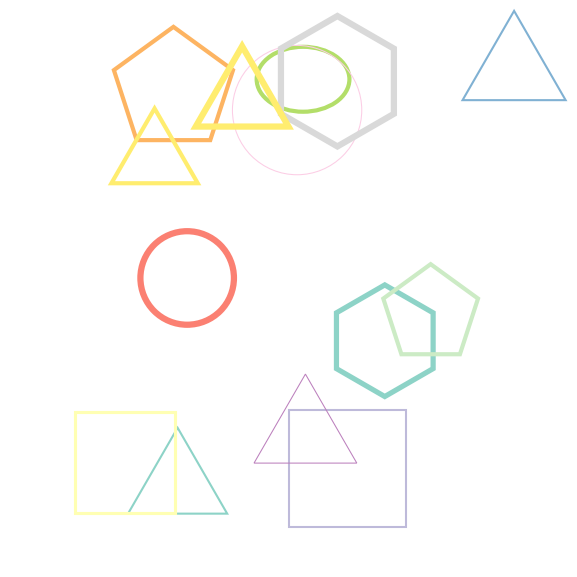[{"shape": "hexagon", "thickness": 2.5, "radius": 0.48, "center": [0.666, 0.409]}, {"shape": "triangle", "thickness": 1, "radius": 0.5, "center": [0.308, 0.159]}, {"shape": "square", "thickness": 1.5, "radius": 0.44, "center": [0.217, 0.198]}, {"shape": "square", "thickness": 1, "radius": 0.5, "center": [0.602, 0.188]}, {"shape": "circle", "thickness": 3, "radius": 0.4, "center": [0.324, 0.518]}, {"shape": "triangle", "thickness": 1, "radius": 0.52, "center": [0.89, 0.877]}, {"shape": "pentagon", "thickness": 2, "radius": 0.54, "center": [0.3, 0.844]}, {"shape": "oval", "thickness": 2, "radius": 0.4, "center": [0.525, 0.862]}, {"shape": "circle", "thickness": 0.5, "radius": 0.56, "center": [0.514, 0.809]}, {"shape": "hexagon", "thickness": 3, "radius": 0.56, "center": [0.584, 0.858]}, {"shape": "triangle", "thickness": 0.5, "radius": 0.51, "center": [0.529, 0.249]}, {"shape": "pentagon", "thickness": 2, "radius": 0.43, "center": [0.746, 0.455]}, {"shape": "triangle", "thickness": 3, "radius": 0.46, "center": [0.419, 0.826]}, {"shape": "triangle", "thickness": 2, "radius": 0.43, "center": [0.268, 0.725]}]